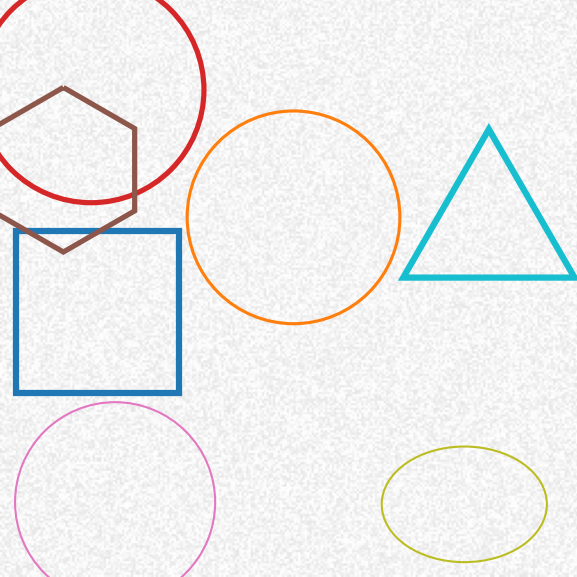[{"shape": "square", "thickness": 3, "radius": 0.7, "center": [0.169, 0.459]}, {"shape": "circle", "thickness": 1.5, "radius": 0.92, "center": [0.508, 0.623]}, {"shape": "circle", "thickness": 2.5, "radius": 0.98, "center": [0.158, 0.843]}, {"shape": "hexagon", "thickness": 2.5, "radius": 0.71, "center": [0.11, 0.705]}, {"shape": "circle", "thickness": 1, "radius": 0.87, "center": [0.199, 0.129]}, {"shape": "oval", "thickness": 1, "radius": 0.72, "center": [0.804, 0.126]}, {"shape": "triangle", "thickness": 3, "radius": 0.86, "center": [0.847, 0.604]}]